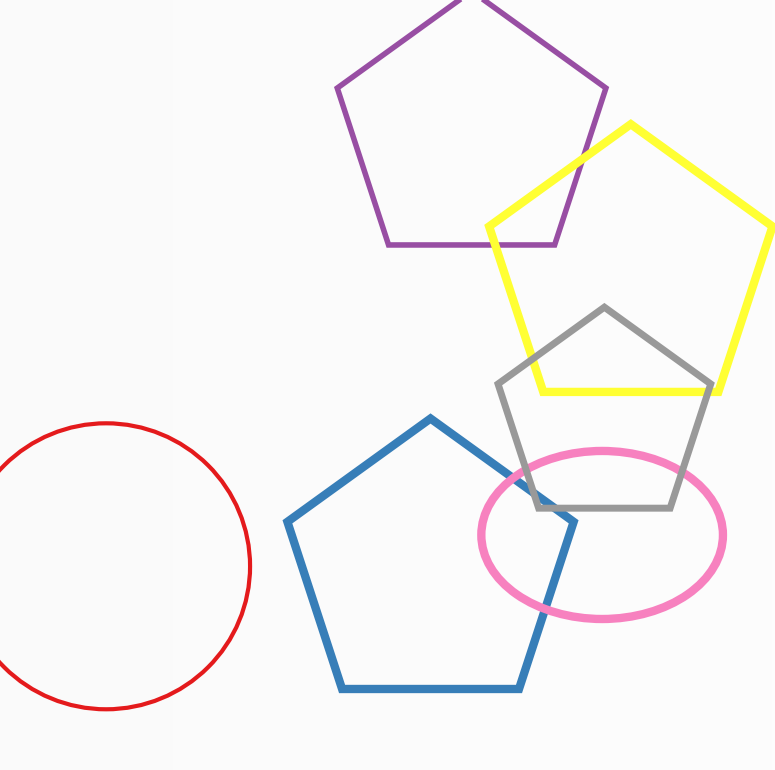[{"shape": "circle", "thickness": 1.5, "radius": 0.93, "center": [0.137, 0.265]}, {"shape": "pentagon", "thickness": 3, "radius": 0.97, "center": [0.556, 0.262]}, {"shape": "pentagon", "thickness": 2, "radius": 0.91, "center": [0.609, 0.829]}, {"shape": "pentagon", "thickness": 3, "radius": 0.96, "center": [0.814, 0.647]}, {"shape": "oval", "thickness": 3, "radius": 0.78, "center": [0.777, 0.305]}, {"shape": "pentagon", "thickness": 2.5, "radius": 0.72, "center": [0.78, 0.457]}]